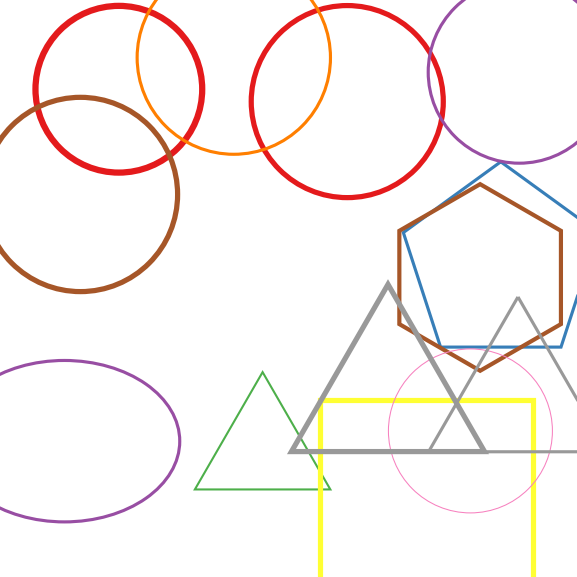[{"shape": "circle", "thickness": 3, "radius": 0.72, "center": [0.206, 0.845]}, {"shape": "circle", "thickness": 2.5, "radius": 0.83, "center": [0.601, 0.823]}, {"shape": "pentagon", "thickness": 1.5, "radius": 0.89, "center": [0.867, 0.542]}, {"shape": "triangle", "thickness": 1, "radius": 0.68, "center": [0.455, 0.219]}, {"shape": "oval", "thickness": 1.5, "radius": 1.0, "center": [0.112, 0.235]}, {"shape": "circle", "thickness": 1.5, "radius": 0.79, "center": [0.899, 0.874]}, {"shape": "circle", "thickness": 1.5, "radius": 0.84, "center": [0.405, 0.899]}, {"shape": "square", "thickness": 2.5, "radius": 0.92, "center": [0.739, 0.123]}, {"shape": "circle", "thickness": 2.5, "radius": 0.84, "center": [0.139, 0.662]}, {"shape": "hexagon", "thickness": 2, "radius": 0.81, "center": [0.831, 0.519]}, {"shape": "circle", "thickness": 0.5, "radius": 0.71, "center": [0.815, 0.253]}, {"shape": "triangle", "thickness": 1.5, "radius": 0.89, "center": [0.897, 0.306]}, {"shape": "triangle", "thickness": 2.5, "radius": 0.97, "center": [0.672, 0.314]}]